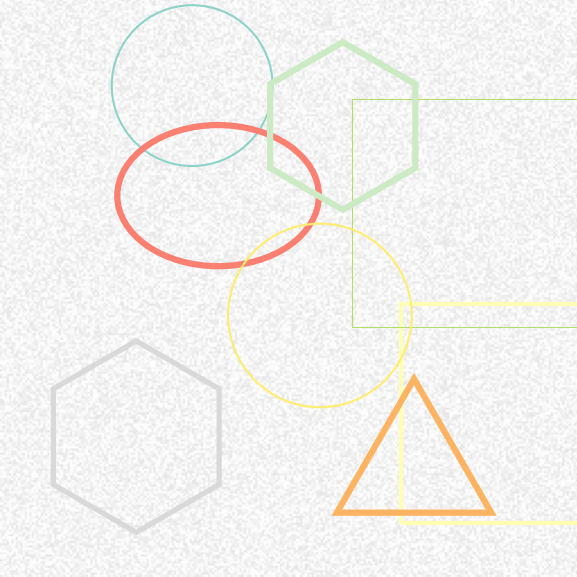[{"shape": "circle", "thickness": 1, "radius": 0.7, "center": [0.333, 0.851]}, {"shape": "square", "thickness": 2, "radius": 0.95, "center": [0.883, 0.283]}, {"shape": "oval", "thickness": 3, "radius": 0.87, "center": [0.378, 0.66]}, {"shape": "triangle", "thickness": 3, "radius": 0.77, "center": [0.717, 0.189]}, {"shape": "square", "thickness": 0.5, "radius": 0.99, "center": [0.806, 0.63]}, {"shape": "hexagon", "thickness": 2.5, "radius": 0.83, "center": [0.236, 0.243]}, {"shape": "hexagon", "thickness": 3, "radius": 0.73, "center": [0.593, 0.781]}, {"shape": "circle", "thickness": 1, "radius": 0.8, "center": [0.554, 0.453]}]